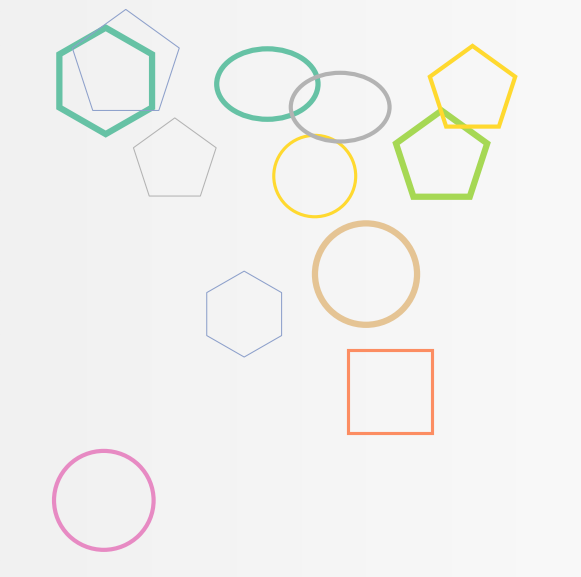[{"shape": "hexagon", "thickness": 3, "radius": 0.46, "center": [0.182, 0.859]}, {"shape": "oval", "thickness": 2.5, "radius": 0.44, "center": [0.46, 0.854]}, {"shape": "square", "thickness": 1.5, "radius": 0.36, "center": [0.671, 0.321]}, {"shape": "pentagon", "thickness": 0.5, "radius": 0.48, "center": [0.216, 0.886]}, {"shape": "hexagon", "thickness": 0.5, "radius": 0.37, "center": [0.42, 0.455]}, {"shape": "circle", "thickness": 2, "radius": 0.43, "center": [0.179, 0.133]}, {"shape": "pentagon", "thickness": 3, "radius": 0.41, "center": [0.76, 0.725]}, {"shape": "pentagon", "thickness": 2, "radius": 0.39, "center": [0.813, 0.842]}, {"shape": "circle", "thickness": 1.5, "radius": 0.35, "center": [0.541, 0.694]}, {"shape": "circle", "thickness": 3, "radius": 0.44, "center": [0.63, 0.525]}, {"shape": "pentagon", "thickness": 0.5, "radius": 0.37, "center": [0.301, 0.72]}, {"shape": "oval", "thickness": 2, "radius": 0.42, "center": [0.585, 0.814]}]